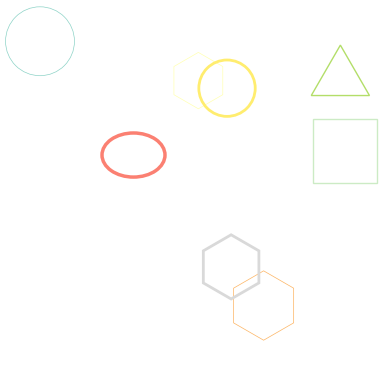[{"shape": "circle", "thickness": 0.5, "radius": 0.45, "center": [0.104, 0.893]}, {"shape": "hexagon", "thickness": 0.5, "radius": 0.37, "center": [0.515, 0.791]}, {"shape": "oval", "thickness": 2.5, "radius": 0.41, "center": [0.347, 0.597]}, {"shape": "hexagon", "thickness": 0.5, "radius": 0.45, "center": [0.685, 0.206]}, {"shape": "triangle", "thickness": 1, "radius": 0.44, "center": [0.884, 0.795]}, {"shape": "hexagon", "thickness": 2, "radius": 0.42, "center": [0.6, 0.307]}, {"shape": "square", "thickness": 1, "radius": 0.42, "center": [0.896, 0.607]}, {"shape": "circle", "thickness": 2, "radius": 0.37, "center": [0.59, 0.771]}]